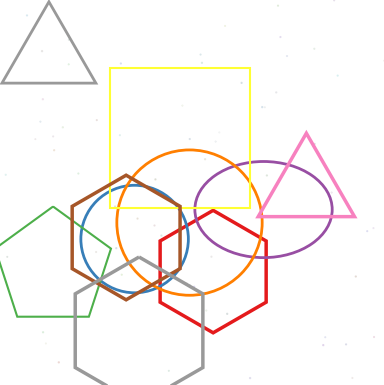[{"shape": "hexagon", "thickness": 2.5, "radius": 0.8, "center": [0.554, 0.295]}, {"shape": "circle", "thickness": 2, "radius": 0.7, "center": [0.35, 0.379]}, {"shape": "pentagon", "thickness": 1.5, "radius": 0.79, "center": [0.138, 0.305]}, {"shape": "oval", "thickness": 2, "radius": 0.89, "center": [0.685, 0.456]}, {"shape": "circle", "thickness": 2, "radius": 0.94, "center": [0.492, 0.422]}, {"shape": "square", "thickness": 1.5, "radius": 0.91, "center": [0.468, 0.641]}, {"shape": "hexagon", "thickness": 2.5, "radius": 0.81, "center": [0.328, 0.383]}, {"shape": "triangle", "thickness": 2.5, "radius": 0.72, "center": [0.796, 0.51]}, {"shape": "hexagon", "thickness": 2.5, "radius": 0.96, "center": [0.361, 0.141]}, {"shape": "triangle", "thickness": 2, "radius": 0.7, "center": [0.127, 0.855]}]